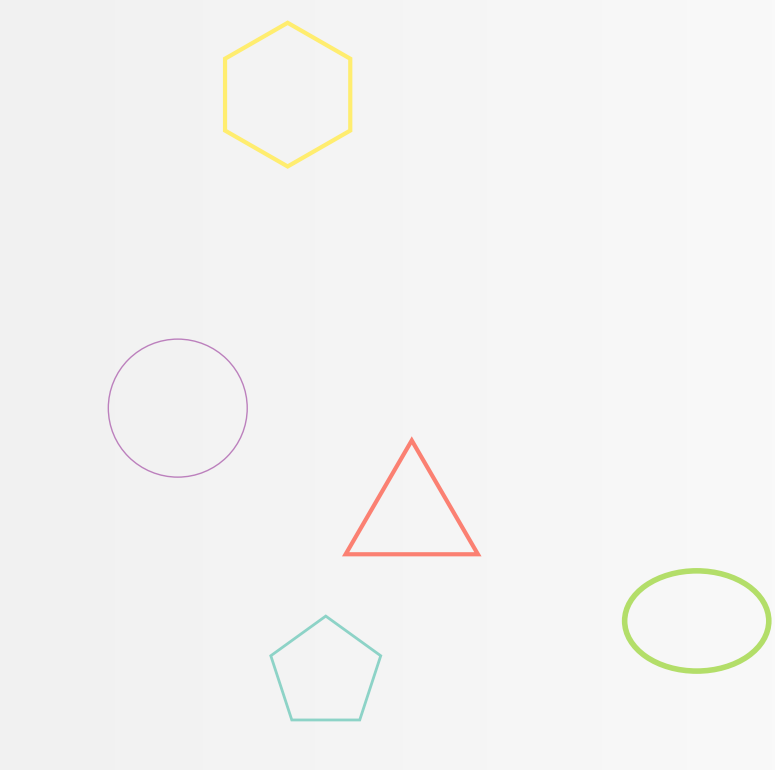[{"shape": "pentagon", "thickness": 1, "radius": 0.37, "center": [0.42, 0.125]}, {"shape": "triangle", "thickness": 1.5, "radius": 0.49, "center": [0.531, 0.329]}, {"shape": "oval", "thickness": 2, "radius": 0.46, "center": [0.899, 0.194]}, {"shape": "circle", "thickness": 0.5, "radius": 0.45, "center": [0.229, 0.47]}, {"shape": "hexagon", "thickness": 1.5, "radius": 0.47, "center": [0.371, 0.877]}]